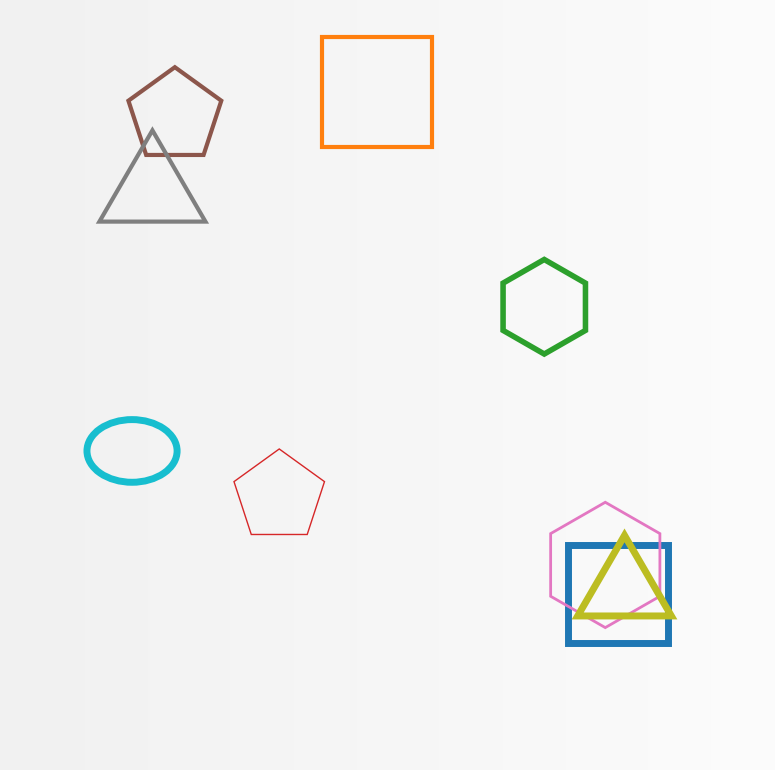[{"shape": "square", "thickness": 2.5, "radius": 0.32, "center": [0.798, 0.229]}, {"shape": "square", "thickness": 1.5, "radius": 0.36, "center": [0.487, 0.88]}, {"shape": "hexagon", "thickness": 2, "radius": 0.31, "center": [0.702, 0.602]}, {"shape": "pentagon", "thickness": 0.5, "radius": 0.31, "center": [0.36, 0.356]}, {"shape": "pentagon", "thickness": 1.5, "radius": 0.32, "center": [0.226, 0.85]}, {"shape": "hexagon", "thickness": 1, "radius": 0.41, "center": [0.781, 0.266]}, {"shape": "triangle", "thickness": 1.5, "radius": 0.39, "center": [0.197, 0.752]}, {"shape": "triangle", "thickness": 2.5, "radius": 0.35, "center": [0.806, 0.235]}, {"shape": "oval", "thickness": 2.5, "radius": 0.29, "center": [0.17, 0.414]}]